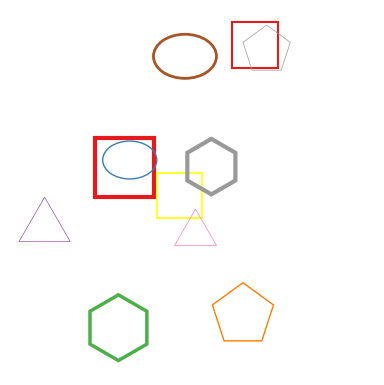[{"shape": "square", "thickness": 3, "radius": 0.38, "center": [0.324, 0.565]}, {"shape": "square", "thickness": 1.5, "radius": 0.3, "center": [0.663, 0.884]}, {"shape": "oval", "thickness": 1, "radius": 0.35, "center": [0.337, 0.584]}, {"shape": "hexagon", "thickness": 2.5, "radius": 0.43, "center": [0.308, 0.149]}, {"shape": "triangle", "thickness": 0.5, "radius": 0.39, "center": [0.116, 0.411]}, {"shape": "pentagon", "thickness": 1, "radius": 0.42, "center": [0.631, 0.182]}, {"shape": "square", "thickness": 1.5, "radius": 0.29, "center": [0.467, 0.492]}, {"shape": "oval", "thickness": 2, "radius": 0.41, "center": [0.48, 0.854]}, {"shape": "triangle", "thickness": 0.5, "radius": 0.32, "center": [0.508, 0.394]}, {"shape": "pentagon", "thickness": 0.5, "radius": 0.32, "center": [0.693, 0.87]}, {"shape": "hexagon", "thickness": 3, "radius": 0.36, "center": [0.549, 0.567]}]